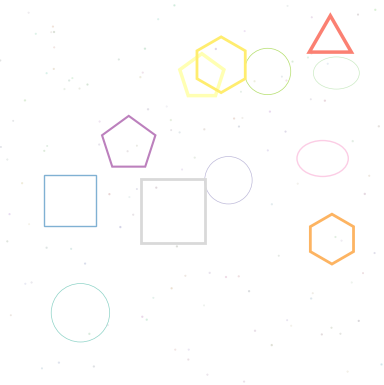[{"shape": "circle", "thickness": 0.5, "radius": 0.38, "center": [0.209, 0.188]}, {"shape": "pentagon", "thickness": 2.5, "radius": 0.3, "center": [0.524, 0.8]}, {"shape": "circle", "thickness": 0.5, "radius": 0.31, "center": [0.593, 0.532]}, {"shape": "triangle", "thickness": 2.5, "radius": 0.32, "center": [0.858, 0.896]}, {"shape": "square", "thickness": 1, "radius": 0.33, "center": [0.182, 0.479]}, {"shape": "hexagon", "thickness": 2, "radius": 0.32, "center": [0.862, 0.379]}, {"shape": "circle", "thickness": 0.5, "radius": 0.3, "center": [0.695, 0.814]}, {"shape": "oval", "thickness": 1, "radius": 0.33, "center": [0.838, 0.588]}, {"shape": "square", "thickness": 2, "radius": 0.42, "center": [0.449, 0.452]}, {"shape": "pentagon", "thickness": 1.5, "radius": 0.36, "center": [0.334, 0.626]}, {"shape": "oval", "thickness": 0.5, "radius": 0.3, "center": [0.874, 0.81]}, {"shape": "hexagon", "thickness": 2, "radius": 0.36, "center": [0.574, 0.832]}]